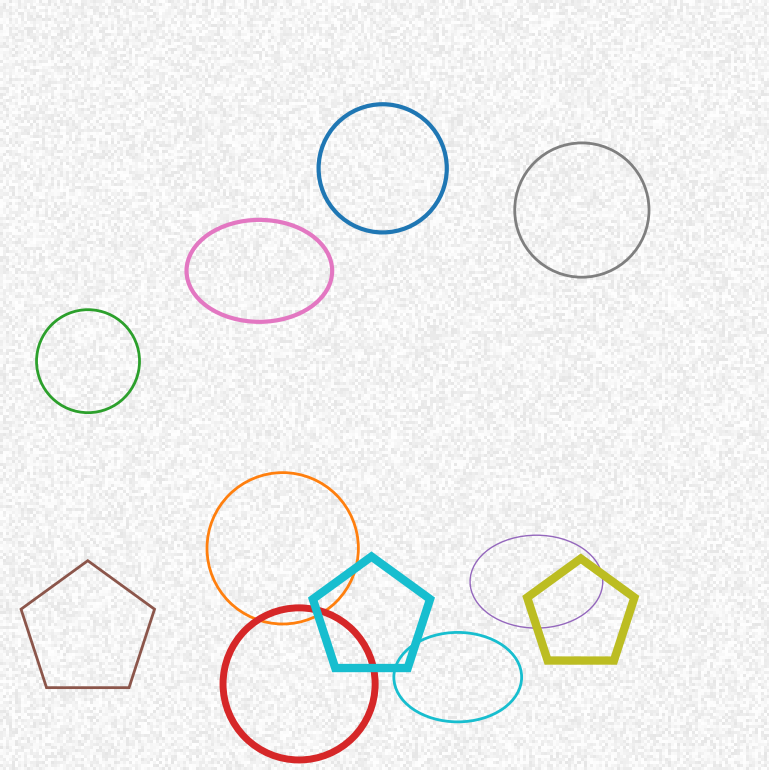[{"shape": "circle", "thickness": 1.5, "radius": 0.42, "center": [0.497, 0.781]}, {"shape": "circle", "thickness": 1, "radius": 0.49, "center": [0.367, 0.288]}, {"shape": "circle", "thickness": 1, "radius": 0.33, "center": [0.114, 0.531]}, {"shape": "circle", "thickness": 2.5, "radius": 0.49, "center": [0.388, 0.112]}, {"shape": "oval", "thickness": 0.5, "radius": 0.43, "center": [0.697, 0.245]}, {"shape": "pentagon", "thickness": 1, "radius": 0.46, "center": [0.114, 0.181]}, {"shape": "oval", "thickness": 1.5, "radius": 0.47, "center": [0.337, 0.648]}, {"shape": "circle", "thickness": 1, "radius": 0.44, "center": [0.756, 0.727]}, {"shape": "pentagon", "thickness": 3, "radius": 0.37, "center": [0.754, 0.201]}, {"shape": "pentagon", "thickness": 3, "radius": 0.4, "center": [0.482, 0.197]}, {"shape": "oval", "thickness": 1, "radius": 0.41, "center": [0.594, 0.121]}]